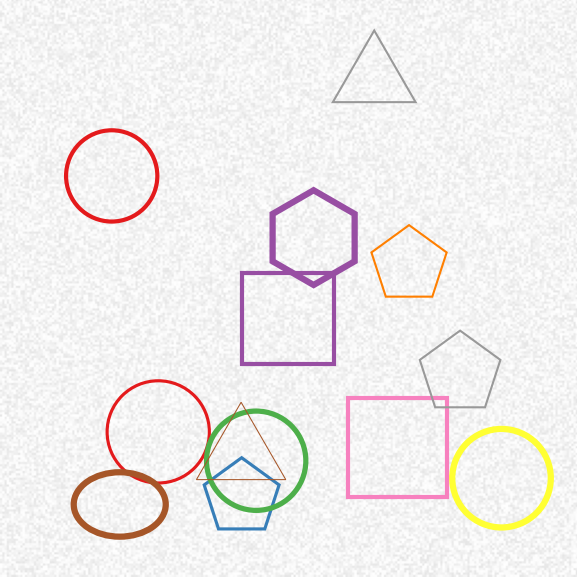[{"shape": "circle", "thickness": 1.5, "radius": 0.44, "center": [0.274, 0.251]}, {"shape": "circle", "thickness": 2, "radius": 0.4, "center": [0.193, 0.695]}, {"shape": "pentagon", "thickness": 1.5, "radius": 0.34, "center": [0.418, 0.138]}, {"shape": "circle", "thickness": 2.5, "radius": 0.43, "center": [0.444, 0.201]}, {"shape": "square", "thickness": 2, "radius": 0.39, "center": [0.499, 0.447]}, {"shape": "hexagon", "thickness": 3, "radius": 0.41, "center": [0.543, 0.588]}, {"shape": "pentagon", "thickness": 1, "radius": 0.34, "center": [0.708, 0.541]}, {"shape": "circle", "thickness": 3, "radius": 0.43, "center": [0.868, 0.171]}, {"shape": "triangle", "thickness": 0.5, "radius": 0.45, "center": [0.417, 0.213]}, {"shape": "oval", "thickness": 3, "radius": 0.4, "center": [0.207, 0.126]}, {"shape": "square", "thickness": 2, "radius": 0.43, "center": [0.688, 0.225]}, {"shape": "pentagon", "thickness": 1, "radius": 0.37, "center": [0.797, 0.353]}, {"shape": "triangle", "thickness": 1, "radius": 0.41, "center": [0.648, 0.864]}]